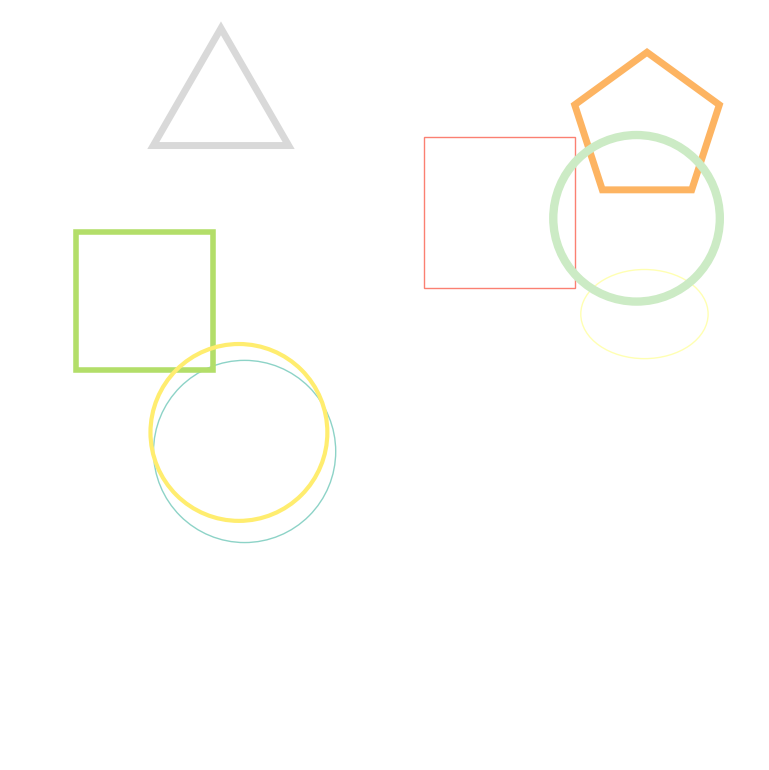[{"shape": "circle", "thickness": 0.5, "radius": 0.59, "center": [0.318, 0.414]}, {"shape": "oval", "thickness": 0.5, "radius": 0.41, "center": [0.837, 0.592]}, {"shape": "square", "thickness": 0.5, "radius": 0.49, "center": [0.648, 0.724]}, {"shape": "pentagon", "thickness": 2.5, "radius": 0.49, "center": [0.84, 0.833]}, {"shape": "square", "thickness": 2, "radius": 0.45, "center": [0.188, 0.609]}, {"shape": "triangle", "thickness": 2.5, "radius": 0.51, "center": [0.287, 0.862]}, {"shape": "circle", "thickness": 3, "radius": 0.54, "center": [0.827, 0.716]}, {"shape": "circle", "thickness": 1.5, "radius": 0.57, "center": [0.31, 0.438]}]